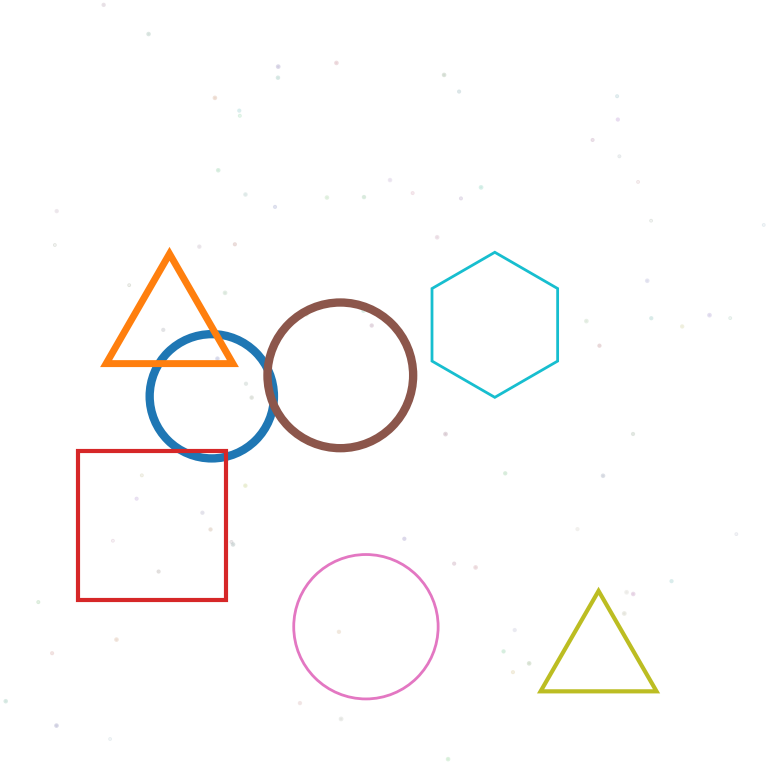[{"shape": "circle", "thickness": 3, "radius": 0.4, "center": [0.275, 0.485]}, {"shape": "triangle", "thickness": 2.5, "radius": 0.48, "center": [0.22, 0.575]}, {"shape": "square", "thickness": 1.5, "radius": 0.48, "center": [0.197, 0.317]}, {"shape": "circle", "thickness": 3, "radius": 0.47, "center": [0.442, 0.513]}, {"shape": "circle", "thickness": 1, "radius": 0.47, "center": [0.475, 0.186]}, {"shape": "triangle", "thickness": 1.5, "radius": 0.43, "center": [0.777, 0.146]}, {"shape": "hexagon", "thickness": 1, "radius": 0.47, "center": [0.643, 0.578]}]